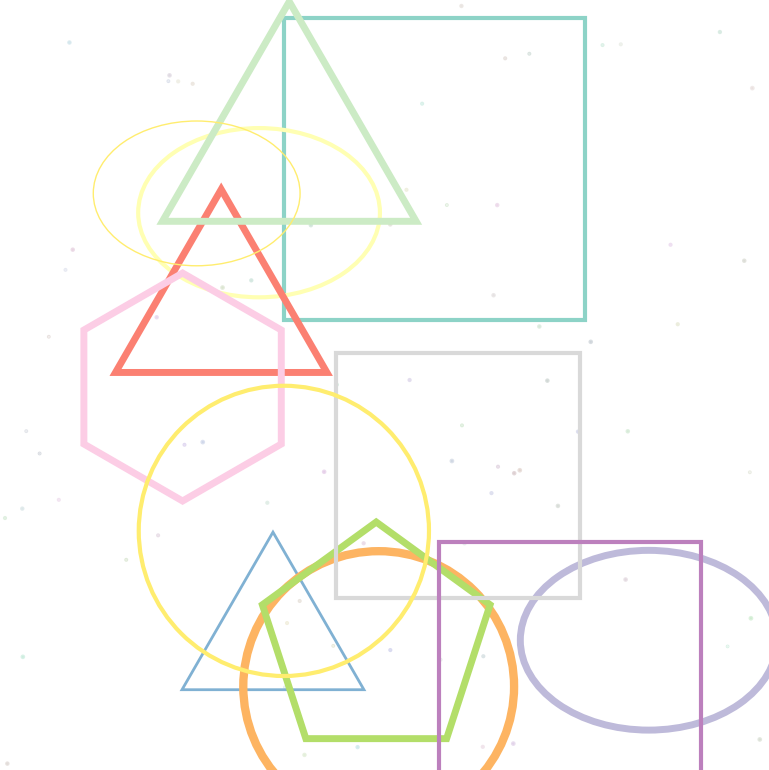[{"shape": "square", "thickness": 1.5, "radius": 0.98, "center": [0.564, 0.781]}, {"shape": "oval", "thickness": 1.5, "radius": 0.78, "center": [0.336, 0.724]}, {"shape": "oval", "thickness": 2.5, "radius": 0.83, "center": [0.842, 0.169]}, {"shape": "triangle", "thickness": 2.5, "radius": 0.79, "center": [0.287, 0.596]}, {"shape": "triangle", "thickness": 1, "radius": 0.68, "center": [0.355, 0.172]}, {"shape": "circle", "thickness": 3, "radius": 0.88, "center": [0.492, 0.108]}, {"shape": "pentagon", "thickness": 2.5, "radius": 0.78, "center": [0.489, 0.167]}, {"shape": "hexagon", "thickness": 2.5, "radius": 0.74, "center": [0.237, 0.497]}, {"shape": "square", "thickness": 1.5, "radius": 0.79, "center": [0.595, 0.382]}, {"shape": "square", "thickness": 1.5, "radius": 0.85, "center": [0.74, 0.126]}, {"shape": "triangle", "thickness": 2.5, "radius": 0.95, "center": [0.376, 0.808]}, {"shape": "oval", "thickness": 0.5, "radius": 0.67, "center": [0.255, 0.749]}, {"shape": "circle", "thickness": 1.5, "radius": 0.94, "center": [0.369, 0.311]}]